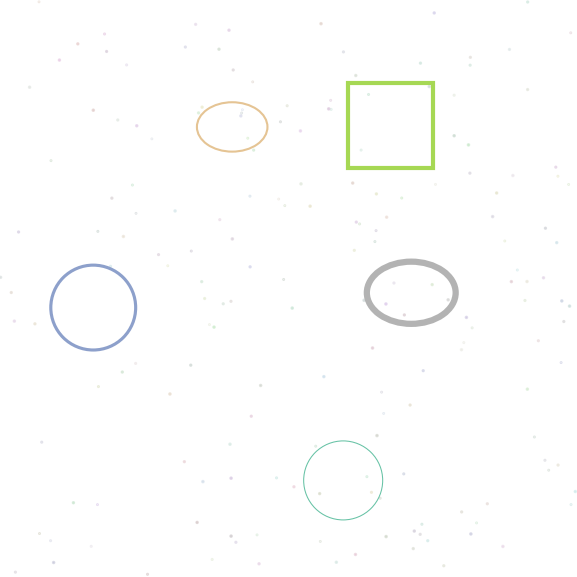[{"shape": "circle", "thickness": 0.5, "radius": 0.34, "center": [0.594, 0.167]}, {"shape": "circle", "thickness": 1.5, "radius": 0.37, "center": [0.161, 0.467]}, {"shape": "square", "thickness": 2, "radius": 0.37, "center": [0.676, 0.782]}, {"shape": "oval", "thickness": 1, "radius": 0.31, "center": [0.402, 0.779]}, {"shape": "oval", "thickness": 3, "radius": 0.38, "center": [0.712, 0.492]}]